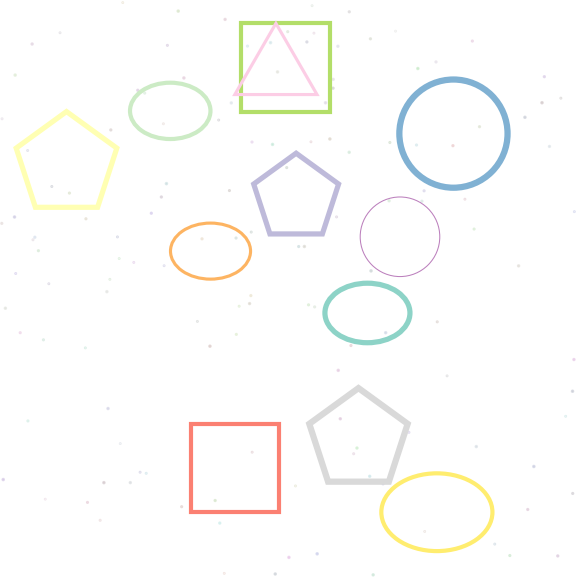[{"shape": "oval", "thickness": 2.5, "radius": 0.37, "center": [0.636, 0.457]}, {"shape": "pentagon", "thickness": 2.5, "radius": 0.46, "center": [0.115, 0.714]}, {"shape": "pentagon", "thickness": 2.5, "radius": 0.39, "center": [0.513, 0.657]}, {"shape": "square", "thickness": 2, "radius": 0.38, "center": [0.407, 0.188]}, {"shape": "circle", "thickness": 3, "radius": 0.47, "center": [0.785, 0.768]}, {"shape": "oval", "thickness": 1.5, "radius": 0.35, "center": [0.365, 0.564]}, {"shape": "square", "thickness": 2, "radius": 0.38, "center": [0.494, 0.882]}, {"shape": "triangle", "thickness": 1.5, "radius": 0.41, "center": [0.478, 0.877]}, {"shape": "pentagon", "thickness": 3, "radius": 0.45, "center": [0.621, 0.238]}, {"shape": "circle", "thickness": 0.5, "radius": 0.34, "center": [0.693, 0.589]}, {"shape": "oval", "thickness": 2, "radius": 0.35, "center": [0.295, 0.807]}, {"shape": "oval", "thickness": 2, "radius": 0.48, "center": [0.757, 0.112]}]